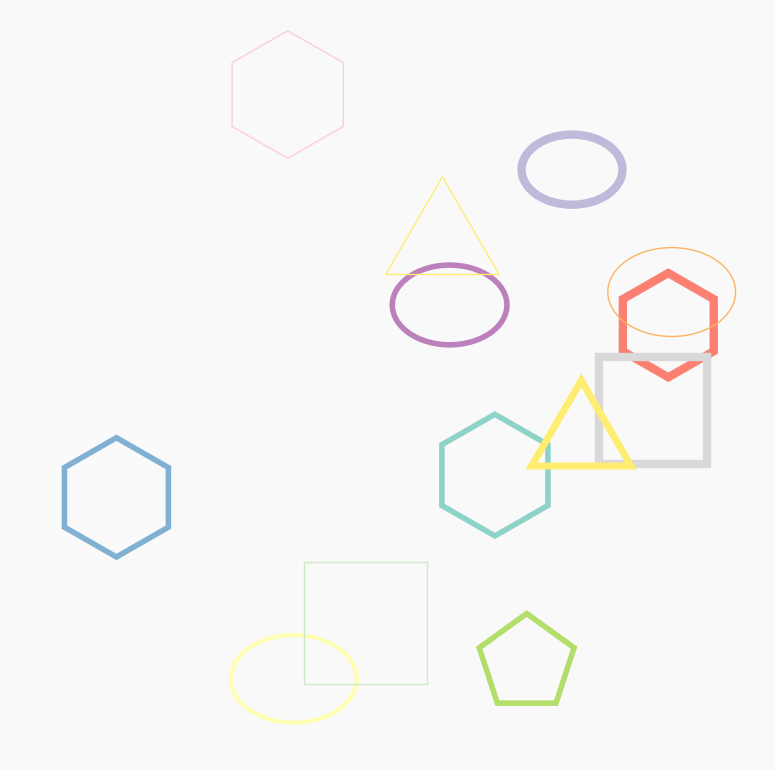[{"shape": "hexagon", "thickness": 2, "radius": 0.39, "center": [0.639, 0.383]}, {"shape": "oval", "thickness": 1.5, "radius": 0.41, "center": [0.379, 0.118]}, {"shape": "oval", "thickness": 3, "radius": 0.33, "center": [0.738, 0.78]}, {"shape": "hexagon", "thickness": 3, "radius": 0.34, "center": [0.862, 0.578]}, {"shape": "hexagon", "thickness": 2, "radius": 0.39, "center": [0.15, 0.354]}, {"shape": "oval", "thickness": 0.5, "radius": 0.41, "center": [0.867, 0.621]}, {"shape": "pentagon", "thickness": 2, "radius": 0.32, "center": [0.68, 0.139]}, {"shape": "hexagon", "thickness": 0.5, "radius": 0.41, "center": [0.371, 0.877]}, {"shape": "square", "thickness": 3, "radius": 0.35, "center": [0.842, 0.467]}, {"shape": "oval", "thickness": 2, "radius": 0.37, "center": [0.58, 0.604]}, {"shape": "square", "thickness": 0.5, "radius": 0.4, "center": [0.471, 0.191]}, {"shape": "triangle", "thickness": 2.5, "radius": 0.37, "center": [0.75, 0.432]}, {"shape": "triangle", "thickness": 0.5, "radius": 0.42, "center": [0.571, 0.686]}]